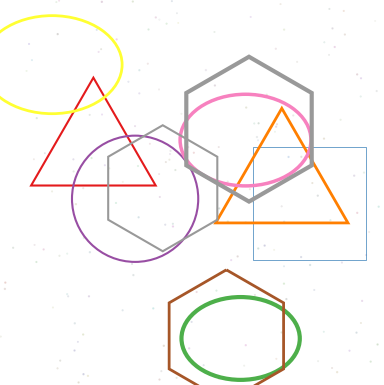[{"shape": "triangle", "thickness": 1.5, "radius": 0.93, "center": [0.243, 0.612]}, {"shape": "square", "thickness": 0.5, "radius": 0.73, "center": [0.803, 0.472]}, {"shape": "oval", "thickness": 3, "radius": 0.77, "center": [0.625, 0.121]}, {"shape": "circle", "thickness": 1.5, "radius": 0.82, "center": [0.351, 0.484]}, {"shape": "triangle", "thickness": 2, "radius": 0.99, "center": [0.732, 0.52]}, {"shape": "oval", "thickness": 2, "radius": 0.91, "center": [0.135, 0.832]}, {"shape": "hexagon", "thickness": 2, "radius": 0.86, "center": [0.588, 0.128]}, {"shape": "oval", "thickness": 2.5, "radius": 0.85, "center": [0.638, 0.636]}, {"shape": "hexagon", "thickness": 1.5, "radius": 0.82, "center": [0.423, 0.511]}, {"shape": "hexagon", "thickness": 3, "radius": 0.94, "center": [0.647, 0.665]}]